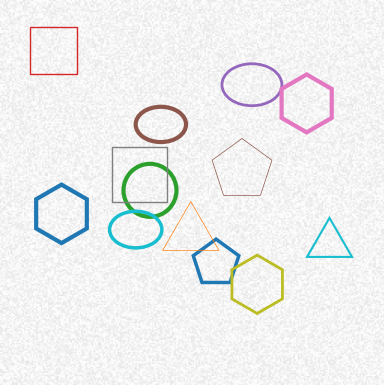[{"shape": "hexagon", "thickness": 3, "radius": 0.38, "center": [0.16, 0.445]}, {"shape": "pentagon", "thickness": 2.5, "radius": 0.31, "center": [0.561, 0.317]}, {"shape": "triangle", "thickness": 0.5, "radius": 0.42, "center": [0.496, 0.392]}, {"shape": "circle", "thickness": 3, "radius": 0.34, "center": [0.39, 0.506]}, {"shape": "square", "thickness": 1, "radius": 0.31, "center": [0.139, 0.869]}, {"shape": "oval", "thickness": 2, "radius": 0.39, "center": [0.654, 0.78]}, {"shape": "oval", "thickness": 3, "radius": 0.33, "center": [0.418, 0.677]}, {"shape": "pentagon", "thickness": 0.5, "radius": 0.41, "center": [0.629, 0.559]}, {"shape": "hexagon", "thickness": 3, "radius": 0.38, "center": [0.797, 0.731]}, {"shape": "square", "thickness": 1, "radius": 0.36, "center": [0.362, 0.548]}, {"shape": "hexagon", "thickness": 2, "radius": 0.38, "center": [0.668, 0.262]}, {"shape": "triangle", "thickness": 1.5, "radius": 0.34, "center": [0.856, 0.366]}, {"shape": "oval", "thickness": 2.5, "radius": 0.34, "center": [0.353, 0.404]}]